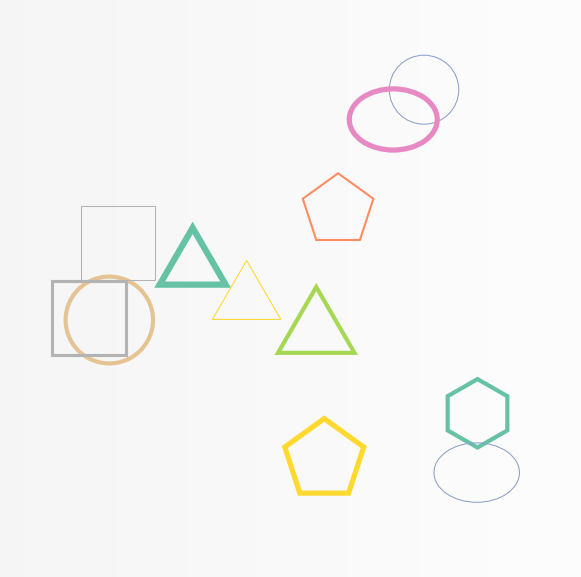[{"shape": "triangle", "thickness": 3, "radius": 0.33, "center": [0.331, 0.539]}, {"shape": "hexagon", "thickness": 2, "radius": 0.3, "center": [0.822, 0.283]}, {"shape": "pentagon", "thickness": 1, "radius": 0.32, "center": [0.582, 0.635]}, {"shape": "oval", "thickness": 0.5, "radius": 0.37, "center": [0.82, 0.181]}, {"shape": "circle", "thickness": 0.5, "radius": 0.3, "center": [0.73, 0.844]}, {"shape": "oval", "thickness": 2.5, "radius": 0.38, "center": [0.677, 0.792]}, {"shape": "triangle", "thickness": 2, "radius": 0.38, "center": [0.544, 0.426]}, {"shape": "pentagon", "thickness": 2.5, "radius": 0.36, "center": [0.558, 0.203]}, {"shape": "triangle", "thickness": 0.5, "radius": 0.34, "center": [0.424, 0.48]}, {"shape": "circle", "thickness": 2, "radius": 0.38, "center": [0.188, 0.445]}, {"shape": "square", "thickness": 0.5, "radius": 0.32, "center": [0.203, 0.578]}, {"shape": "square", "thickness": 1.5, "radius": 0.32, "center": [0.153, 0.449]}]